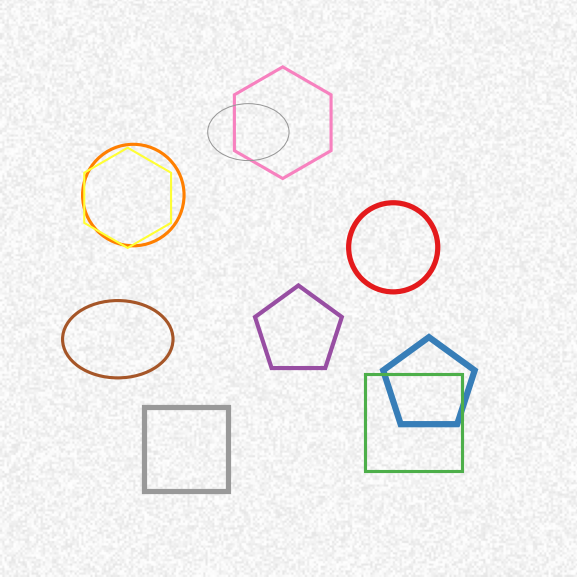[{"shape": "circle", "thickness": 2.5, "radius": 0.39, "center": [0.681, 0.571]}, {"shape": "pentagon", "thickness": 3, "radius": 0.42, "center": [0.743, 0.332]}, {"shape": "square", "thickness": 1.5, "radius": 0.42, "center": [0.716, 0.267]}, {"shape": "pentagon", "thickness": 2, "radius": 0.4, "center": [0.517, 0.426]}, {"shape": "circle", "thickness": 1.5, "radius": 0.44, "center": [0.231, 0.661]}, {"shape": "hexagon", "thickness": 1, "radius": 0.43, "center": [0.221, 0.657]}, {"shape": "oval", "thickness": 1.5, "radius": 0.48, "center": [0.204, 0.412]}, {"shape": "hexagon", "thickness": 1.5, "radius": 0.48, "center": [0.49, 0.787]}, {"shape": "oval", "thickness": 0.5, "radius": 0.35, "center": [0.43, 0.77]}, {"shape": "square", "thickness": 2.5, "radius": 0.36, "center": [0.322, 0.222]}]